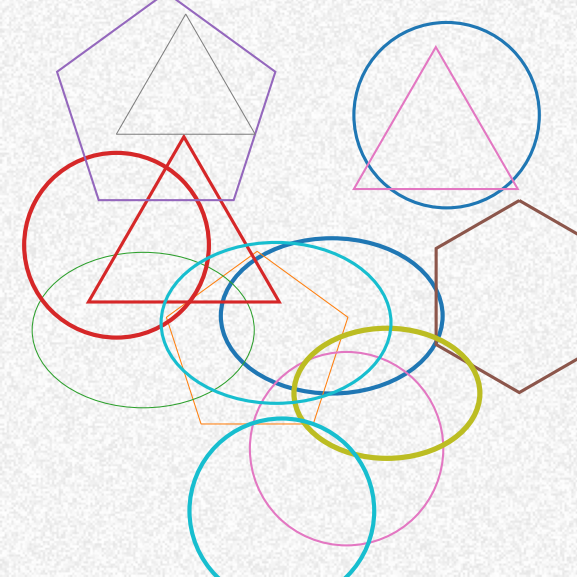[{"shape": "oval", "thickness": 2, "radius": 0.96, "center": [0.574, 0.452]}, {"shape": "circle", "thickness": 1.5, "radius": 0.8, "center": [0.773, 0.8]}, {"shape": "pentagon", "thickness": 0.5, "radius": 0.83, "center": [0.445, 0.399]}, {"shape": "oval", "thickness": 0.5, "radius": 0.96, "center": [0.248, 0.428]}, {"shape": "triangle", "thickness": 1.5, "radius": 0.95, "center": [0.318, 0.572]}, {"shape": "circle", "thickness": 2, "radius": 0.8, "center": [0.202, 0.575]}, {"shape": "pentagon", "thickness": 1, "radius": 0.99, "center": [0.288, 0.813]}, {"shape": "hexagon", "thickness": 1.5, "radius": 0.83, "center": [0.899, 0.486]}, {"shape": "circle", "thickness": 1, "radius": 0.84, "center": [0.6, 0.222]}, {"shape": "triangle", "thickness": 1, "radius": 0.82, "center": [0.755, 0.754]}, {"shape": "triangle", "thickness": 0.5, "radius": 0.69, "center": [0.322, 0.836]}, {"shape": "oval", "thickness": 2.5, "radius": 0.8, "center": [0.67, 0.318]}, {"shape": "oval", "thickness": 1.5, "radius": 1.0, "center": [0.478, 0.44]}, {"shape": "circle", "thickness": 2, "radius": 0.8, "center": [0.488, 0.114]}]